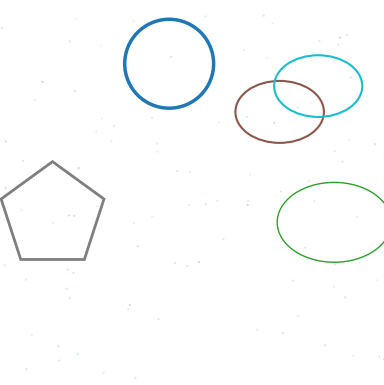[{"shape": "circle", "thickness": 2.5, "radius": 0.58, "center": [0.439, 0.834]}, {"shape": "oval", "thickness": 1, "radius": 0.74, "center": [0.868, 0.423]}, {"shape": "oval", "thickness": 1.5, "radius": 0.57, "center": [0.726, 0.709]}, {"shape": "pentagon", "thickness": 2, "radius": 0.7, "center": [0.136, 0.44]}, {"shape": "oval", "thickness": 1.5, "radius": 0.57, "center": [0.827, 0.776]}]